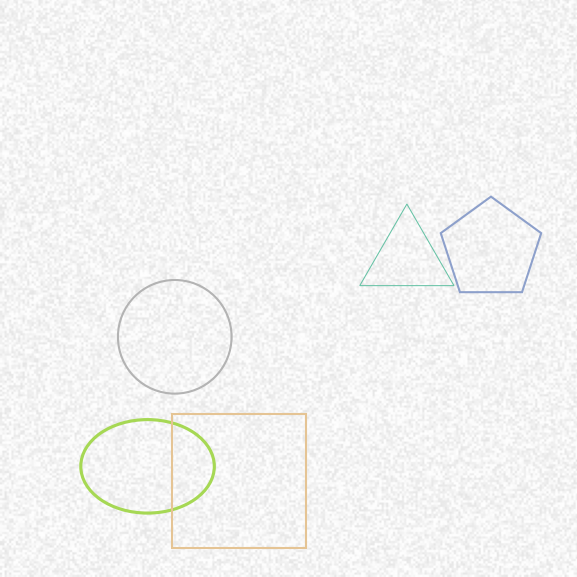[{"shape": "triangle", "thickness": 0.5, "radius": 0.47, "center": [0.705, 0.552]}, {"shape": "pentagon", "thickness": 1, "radius": 0.46, "center": [0.85, 0.567]}, {"shape": "oval", "thickness": 1.5, "radius": 0.58, "center": [0.256, 0.192]}, {"shape": "square", "thickness": 1, "radius": 0.58, "center": [0.414, 0.166]}, {"shape": "circle", "thickness": 1, "radius": 0.49, "center": [0.303, 0.416]}]